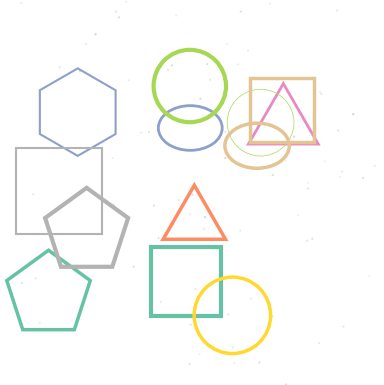[{"shape": "pentagon", "thickness": 2.5, "radius": 0.57, "center": [0.126, 0.236]}, {"shape": "square", "thickness": 3, "radius": 0.45, "center": [0.483, 0.268]}, {"shape": "triangle", "thickness": 2.5, "radius": 0.47, "center": [0.505, 0.425]}, {"shape": "oval", "thickness": 2, "radius": 0.41, "center": [0.494, 0.668]}, {"shape": "hexagon", "thickness": 1.5, "radius": 0.57, "center": [0.202, 0.709]}, {"shape": "triangle", "thickness": 2, "radius": 0.52, "center": [0.736, 0.678]}, {"shape": "circle", "thickness": 3, "radius": 0.47, "center": [0.493, 0.777]}, {"shape": "circle", "thickness": 0.5, "radius": 0.43, "center": [0.677, 0.681]}, {"shape": "circle", "thickness": 2.5, "radius": 0.5, "center": [0.604, 0.181]}, {"shape": "oval", "thickness": 2.5, "radius": 0.42, "center": [0.668, 0.621]}, {"shape": "square", "thickness": 2.5, "radius": 0.42, "center": [0.731, 0.714]}, {"shape": "pentagon", "thickness": 3, "radius": 0.57, "center": [0.225, 0.399]}, {"shape": "square", "thickness": 1.5, "radius": 0.56, "center": [0.154, 0.504]}]